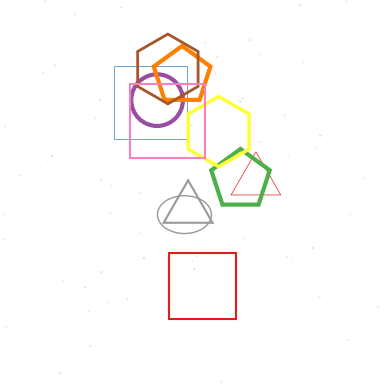[{"shape": "square", "thickness": 1.5, "radius": 0.43, "center": [0.526, 0.257]}, {"shape": "triangle", "thickness": 0.5, "radius": 0.37, "center": [0.665, 0.531]}, {"shape": "square", "thickness": 0.5, "radius": 0.47, "center": [0.39, 0.733]}, {"shape": "pentagon", "thickness": 3, "radius": 0.4, "center": [0.625, 0.533]}, {"shape": "circle", "thickness": 3, "radius": 0.34, "center": [0.408, 0.74]}, {"shape": "pentagon", "thickness": 3, "radius": 0.39, "center": [0.473, 0.803]}, {"shape": "hexagon", "thickness": 2.5, "radius": 0.46, "center": [0.568, 0.658]}, {"shape": "hexagon", "thickness": 2, "radius": 0.45, "center": [0.436, 0.821]}, {"shape": "square", "thickness": 1.5, "radius": 0.49, "center": [0.435, 0.686]}, {"shape": "oval", "thickness": 1, "radius": 0.35, "center": [0.479, 0.443]}, {"shape": "triangle", "thickness": 1.5, "radius": 0.37, "center": [0.489, 0.458]}]